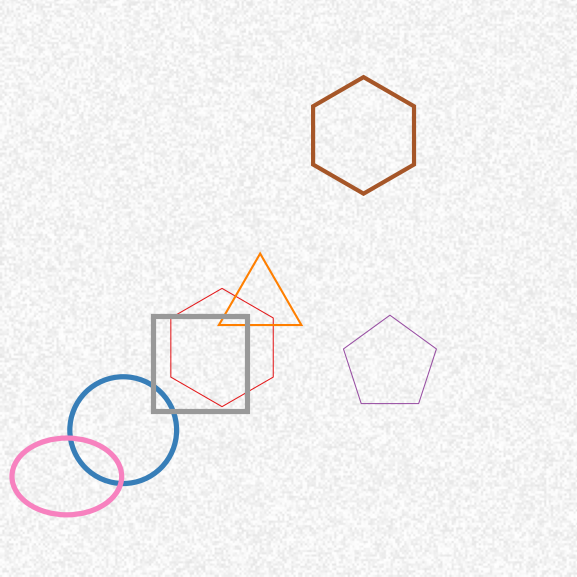[{"shape": "hexagon", "thickness": 0.5, "radius": 0.51, "center": [0.384, 0.397]}, {"shape": "circle", "thickness": 2.5, "radius": 0.46, "center": [0.213, 0.254]}, {"shape": "pentagon", "thickness": 0.5, "radius": 0.42, "center": [0.675, 0.369]}, {"shape": "triangle", "thickness": 1, "radius": 0.41, "center": [0.45, 0.478]}, {"shape": "hexagon", "thickness": 2, "radius": 0.5, "center": [0.63, 0.765]}, {"shape": "oval", "thickness": 2.5, "radius": 0.47, "center": [0.116, 0.174]}, {"shape": "square", "thickness": 2.5, "radius": 0.41, "center": [0.346, 0.37]}]